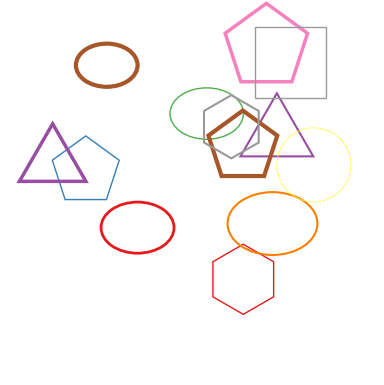[{"shape": "oval", "thickness": 2, "radius": 0.47, "center": [0.357, 0.409]}, {"shape": "hexagon", "thickness": 1, "radius": 0.46, "center": [0.632, 0.275]}, {"shape": "pentagon", "thickness": 1, "radius": 0.46, "center": [0.223, 0.556]}, {"shape": "oval", "thickness": 1, "radius": 0.48, "center": [0.537, 0.705]}, {"shape": "triangle", "thickness": 2.5, "radius": 0.5, "center": [0.137, 0.579]}, {"shape": "triangle", "thickness": 1.5, "radius": 0.55, "center": [0.719, 0.648]}, {"shape": "oval", "thickness": 1.5, "radius": 0.58, "center": [0.708, 0.419]}, {"shape": "circle", "thickness": 0.5, "radius": 0.48, "center": [0.815, 0.572]}, {"shape": "pentagon", "thickness": 3, "radius": 0.47, "center": [0.631, 0.619]}, {"shape": "oval", "thickness": 3, "radius": 0.4, "center": [0.277, 0.831]}, {"shape": "pentagon", "thickness": 2.5, "radius": 0.56, "center": [0.692, 0.879]}, {"shape": "hexagon", "thickness": 1.5, "radius": 0.41, "center": [0.601, 0.671]}, {"shape": "square", "thickness": 1, "radius": 0.46, "center": [0.756, 0.838]}]